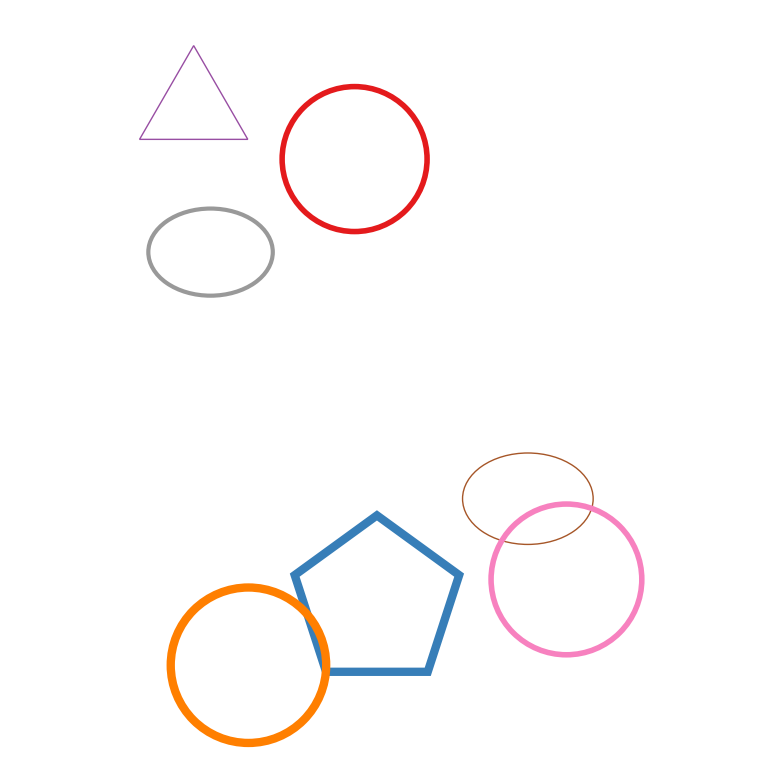[{"shape": "circle", "thickness": 2, "radius": 0.47, "center": [0.461, 0.793]}, {"shape": "pentagon", "thickness": 3, "radius": 0.56, "center": [0.49, 0.218]}, {"shape": "triangle", "thickness": 0.5, "radius": 0.41, "center": [0.252, 0.86]}, {"shape": "circle", "thickness": 3, "radius": 0.5, "center": [0.323, 0.136]}, {"shape": "oval", "thickness": 0.5, "radius": 0.42, "center": [0.686, 0.352]}, {"shape": "circle", "thickness": 2, "radius": 0.49, "center": [0.736, 0.248]}, {"shape": "oval", "thickness": 1.5, "radius": 0.4, "center": [0.273, 0.673]}]